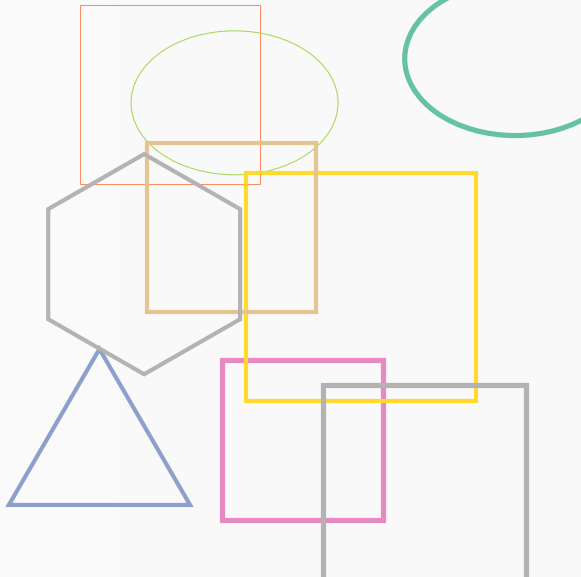[{"shape": "oval", "thickness": 2.5, "radius": 0.95, "center": [0.886, 0.897]}, {"shape": "square", "thickness": 0.5, "radius": 0.77, "center": [0.293, 0.835]}, {"shape": "triangle", "thickness": 2, "radius": 0.9, "center": [0.171, 0.215]}, {"shape": "square", "thickness": 2.5, "radius": 0.69, "center": [0.52, 0.238]}, {"shape": "oval", "thickness": 0.5, "radius": 0.89, "center": [0.404, 0.821]}, {"shape": "square", "thickness": 2, "radius": 0.99, "center": [0.621, 0.502]}, {"shape": "square", "thickness": 2, "radius": 0.73, "center": [0.398, 0.605]}, {"shape": "square", "thickness": 2.5, "radius": 0.87, "center": [0.731, 0.158]}, {"shape": "hexagon", "thickness": 2, "radius": 0.95, "center": [0.248, 0.542]}]